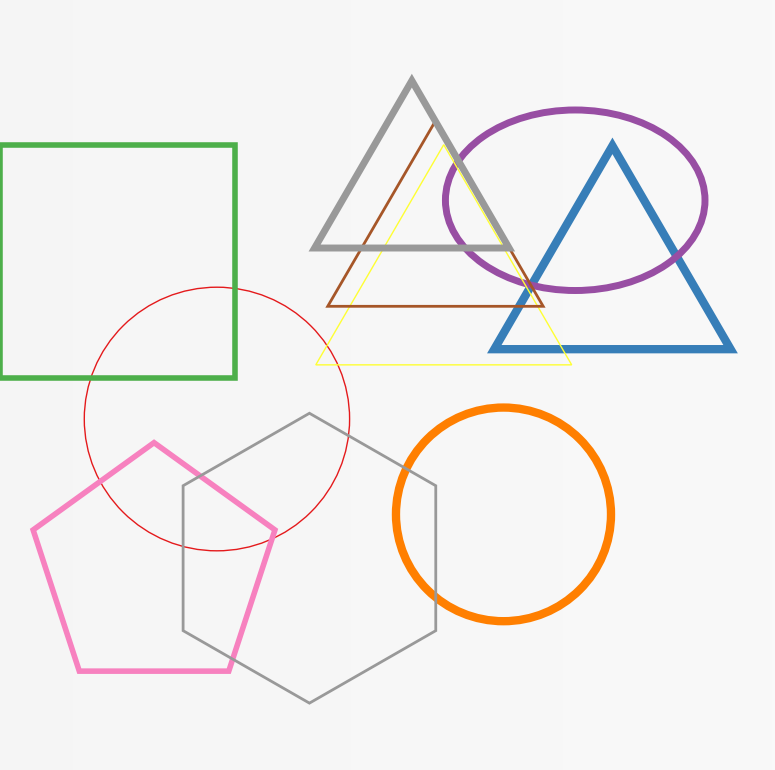[{"shape": "circle", "thickness": 0.5, "radius": 0.86, "center": [0.28, 0.456]}, {"shape": "triangle", "thickness": 3, "radius": 0.88, "center": [0.79, 0.635]}, {"shape": "square", "thickness": 2, "radius": 0.76, "center": [0.152, 0.661]}, {"shape": "oval", "thickness": 2.5, "radius": 0.84, "center": [0.742, 0.74]}, {"shape": "circle", "thickness": 3, "radius": 0.69, "center": [0.65, 0.332]}, {"shape": "triangle", "thickness": 0.5, "radius": 0.95, "center": [0.573, 0.621]}, {"shape": "triangle", "thickness": 1, "radius": 0.8, "center": [0.562, 0.682]}, {"shape": "pentagon", "thickness": 2, "radius": 0.82, "center": [0.199, 0.261]}, {"shape": "hexagon", "thickness": 1, "radius": 0.94, "center": [0.399, 0.275]}, {"shape": "triangle", "thickness": 2.5, "radius": 0.72, "center": [0.531, 0.75]}]